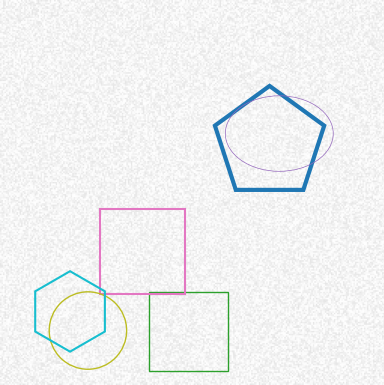[{"shape": "pentagon", "thickness": 3, "radius": 0.75, "center": [0.7, 0.628]}, {"shape": "square", "thickness": 1, "radius": 0.51, "center": [0.49, 0.139]}, {"shape": "oval", "thickness": 0.5, "radius": 0.7, "center": [0.725, 0.653]}, {"shape": "square", "thickness": 1.5, "radius": 0.55, "center": [0.37, 0.347]}, {"shape": "circle", "thickness": 1, "radius": 0.5, "center": [0.228, 0.141]}, {"shape": "hexagon", "thickness": 1.5, "radius": 0.52, "center": [0.182, 0.191]}]